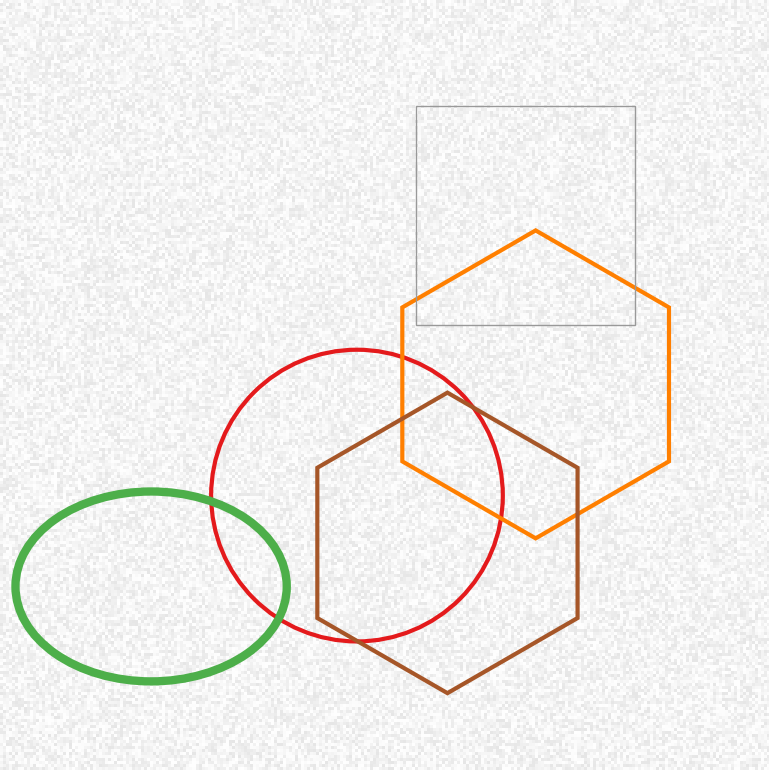[{"shape": "circle", "thickness": 1.5, "radius": 0.95, "center": [0.464, 0.356]}, {"shape": "oval", "thickness": 3, "radius": 0.88, "center": [0.196, 0.238]}, {"shape": "hexagon", "thickness": 1.5, "radius": 1.0, "center": [0.696, 0.501]}, {"shape": "hexagon", "thickness": 1.5, "radius": 0.98, "center": [0.581, 0.295]}, {"shape": "square", "thickness": 0.5, "radius": 0.71, "center": [0.683, 0.721]}]